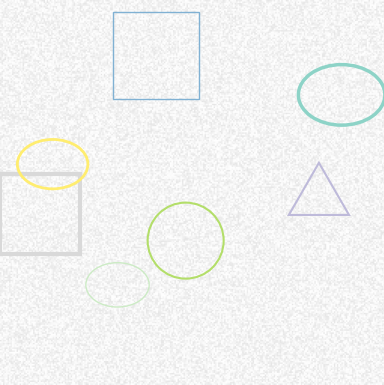[{"shape": "oval", "thickness": 2.5, "radius": 0.56, "center": [0.887, 0.754]}, {"shape": "triangle", "thickness": 1.5, "radius": 0.45, "center": [0.828, 0.487]}, {"shape": "square", "thickness": 1, "radius": 0.56, "center": [0.405, 0.855]}, {"shape": "circle", "thickness": 1.5, "radius": 0.49, "center": [0.482, 0.375]}, {"shape": "square", "thickness": 3, "radius": 0.52, "center": [0.104, 0.445]}, {"shape": "oval", "thickness": 1, "radius": 0.41, "center": [0.305, 0.26]}, {"shape": "oval", "thickness": 2, "radius": 0.46, "center": [0.137, 0.574]}]